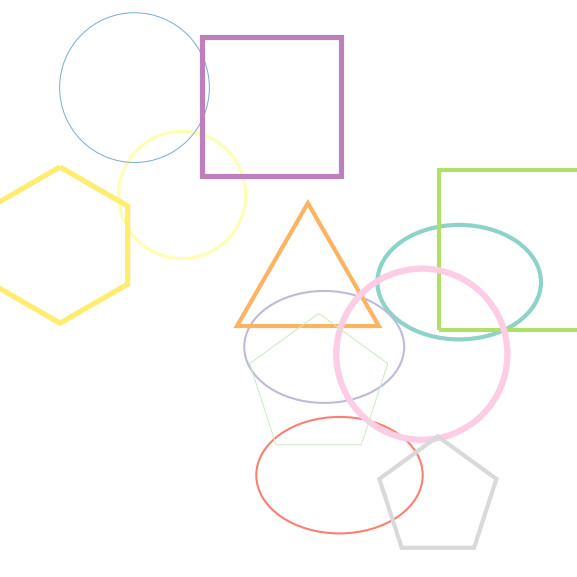[{"shape": "oval", "thickness": 2, "radius": 0.71, "center": [0.795, 0.511]}, {"shape": "circle", "thickness": 1.5, "radius": 0.55, "center": [0.315, 0.662]}, {"shape": "oval", "thickness": 1, "radius": 0.69, "center": [0.561, 0.398]}, {"shape": "oval", "thickness": 1, "radius": 0.72, "center": [0.588, 0.176]}, {"shape": "circle", "thickness": 0.5, "radius": 0.65, "center": [0.233, 0.847]}, {"shape": "triangle", "thickness": 2, "radius": 0.71, "center": [0.533, 0.505]}, {"shape": "square", "thickness": 2, "radius": 0.69, "center": [0.899, 0.566]}, {"shape": "circle", "thickness": 3, "radius": 0.74, "center": [0.731, 0.386]}, {"shape": "pentagon", "thickness": 2, "radius": 0.53, "center": [0.758, 0.137]}, {"shape": "square", "thickness": 2.5, "radius": 0.6, "center": [0.47, 0.815]}, {"shape": "pentagon", "thickness": 0.5, "radius": 0.63, "center": [0.552, 0.331]}, {"shape": "hexagon", "thickness": 2.5, "radius": 0.68, "center": [0.104, 0.575]}]